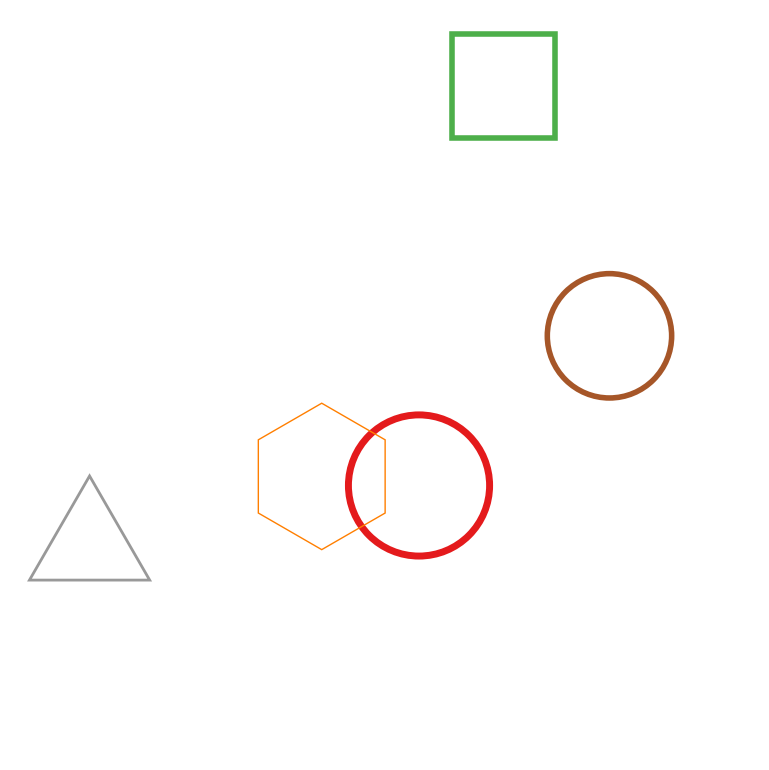[{"shape": "circle", "thickness": 2.5, "radius": 0.46, "center": [0.544, 0.37]}, {"shape": "square", "thickness": 2, "radius": 0.34, "center": [0.654, 0.888]}, {"shape": "hexagon", "thickness": 0.5, "radius": 0.48, "center": [0.418, 0.381]}, {"shape": "circle", "thickness": 2, "radius": 0.4, "center": [0.792, 0.564]}, {"shape": "triangle", "thickness": 1, "radius": 0.45, "center": [0.116, 0.292]}]